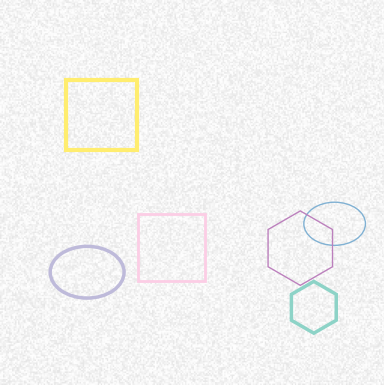[{"shape": "hexagon", "thickness": 2.5, "radius": 0.34, "center": [0.815, 0.202]}, {"shape": "oval", "thickness": 2.5, "radius": 0.48, "center": [0.226, 0.293]}, {"shape": "oval", "thickness": 1, "radius": 0.4, "center": [0.869, 0.419]}, {"shape": "square", "thickness": 2, "radius": 0.43, "center": [0.446, 0.357]}, {"shape": "hexagon", "thickness": 1, "radius": 0.48, "center": [0.78, 0.356]}, {"shape": "square", "thickness": 3, "radius": 0.46, "center": [0.263, 0.702]}]